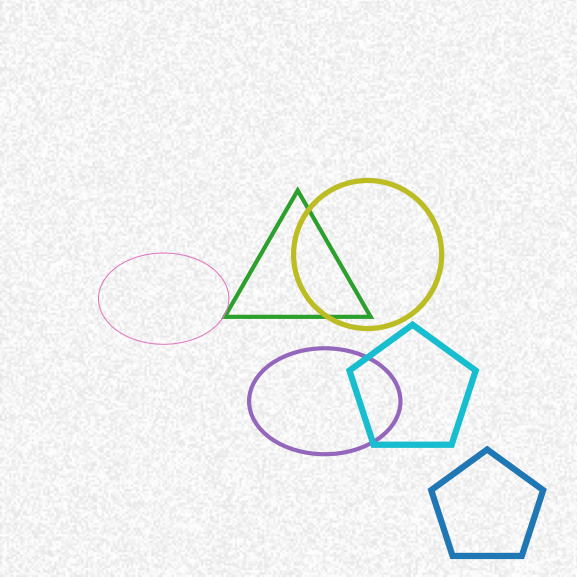[{"shape": "pentagon", "thickness": 3, "radius": 0.51, "center": [0.844, 0.119]}, {"shape": "triangle", "thickness": 2, "radius": 0.73, "center": [0.515, 0.523]}, {"shape": "oval", "thickness": 2, "radius": 0.66, "center": [0.562, 0.304]}, {"shape": "oval", "thickness": 0.5, "radius": 0.56, "center": [0.283, 0.482]}, {"shape": "circle", "thickness": 2.5, "radius": 0.64, "center": [0.637, 0.558]}, {"shape": "pentagon", "thickness": 3, "radius": 0.57, "center": [0.714, 0.322]}]